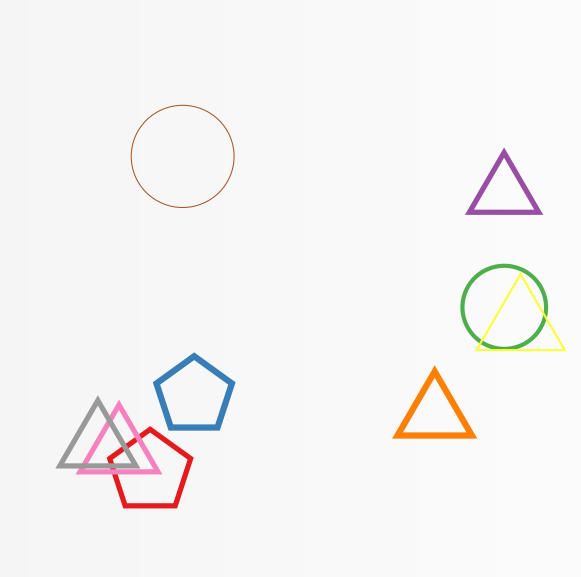[{"shape": "pentagon", "thickness": 2.5, "radius": 0.37, "center": [0.258, 0.182]}, {"shape": "pentagon", "thickness": 3, "radius": 0.34, "center": [0.334, 0.314]}, {"shape": "circle", "thickness": 2, "radius": 0.36, "center": [0.868, 0.467]}, {"shape": "triangle", "thickness": 2.5, "radius": 0.34, "center": [0.867, 0.666]}, {"shape": "triangle", "thickness": 3, "radius": 0.37, "center": [0.748, 0.282]}, {"shape": "triangle", "thickness": 1, "radius": 0.44, "center": [0.896, 0.437]}, {"shape": "circle", "thickness": 0.5, "radius": 0.44, "center": [0.314, 0.728]}, {"shape": "triangle", "thickness": 2.5, "radius": 0.39, "center": [0.205, 0.221]}, {"shape": "triangle", "thickness": 2.5, "radius": 0.38, "center": [0.168, 0.23]}]